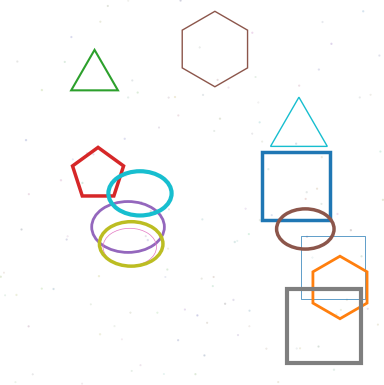[{"shape": "square", "thickness": 2.5, "radius": 0.44, "center": [0.769, 0.516]}, {"shape": "square", "thickness": 0.5, "radius": 0.41, "center": [0.864, 0.305]}, {"shape": "hexagon", "thickness": 2, "radius": 0.41, "center": [0.883, 0.253]}, {"shape": "triangle", "thickness": 1.5, "radius": 0.35, "center": [0.246, 0.8]}, {"shape": "pentagon", "thickness": 2.5, "radius": 0.35, "center": [0.255, 0.547]}, {"shape": "oval", "thickness": 2, "radius": 0.47, "center": [0.333, 0.41]}, {"shape": "oval", "thickness": 2.5, "radius": 0.37, "center": [0.793, 0.405]}, {"shape": "hexagon", "thickness": 1, "radius": 0.49, "center": [0.558, 0.873]}, {"shape": "oval", "thickness": 0.5, "radius": 0.35, "center": [0.337, 0.358]}, {"shape": "square", "thickness": 3, "radius": 0.48, "center": [0.842, 0.153]}, {"shape": "oval", "thickness": 2.5, "radius": 0.41, "center": [0.341, 0.366]}, {"shape": "oval", "thickness": 3, "radius": 0.41, "center": [0.364, 0.498]}, {"shape": "triangle", "thickness": 1, "radius": 0.43, "center": [0.776, 0.662]}]